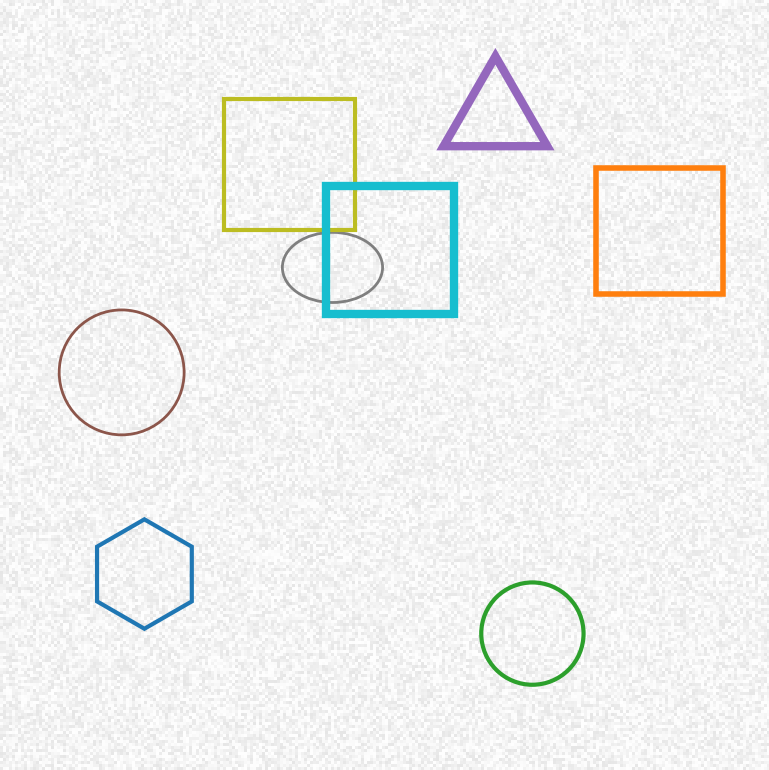[{"shape": "hexagon", "thickness": 1.5, "radius": 0.36, "center": [0.188, 0.254]}, {"shape": "square", "thickness": 2, "radius": 0.41, "center": [0.856, 0.7]}, {"shape": "circle", "thickness": 1.5, "radius": 0.33, "center": [0.691, 0.177]}, {"shape": "triangle", "thickness": 3, "radius": 0.39, "center": [0.643, 0.849]}, {"shape": "circle", "thickness": 1, "radius": 0.41, "center": [0.158, 0.516]}, {"shape": "oval", "thickness": 1, "radius": 0.33, "center": [0.432, 0.653]}, {"shape": "square", "thickness": 1.5, "radius": 0.43, "center": [0.376, 0.786]}, {"shape": "square", "thickness": 3, "radius": 0.41, "center": [0.506, 0.675]}]